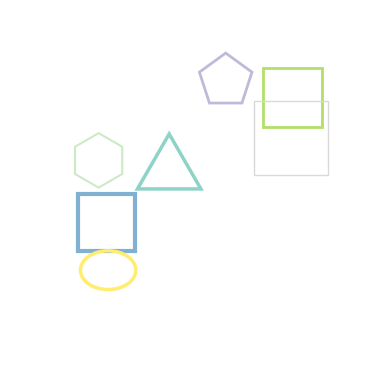[{"shape": "triangle", "thickness": 2.5, "radius": 0.48, "center": [0.439, 0.557]}, {"shape": "pentagon", "thickness": 2, "radius": 0.36, "center": [0.586, 0.79]}, {"shape": "square", "thickness": 3, "radius": 0.37, "center": [0.276, 0.423]}, {"shape": "square", "thickness": 2, "radius": 0.38, "center": [0.76, 0.746]}, {"shape": "square", "thickness": 1, "radius": 0.48, "center": [0.757, 0.642]}, {"shape": "hexagon", "thickness": 1.5, "radius": 0.35, "center": [0.256, 0.583]}, {"shape": "oval", "thickness": 2.5, "radius": 0.36, "center": [0.281, 0.298]}]